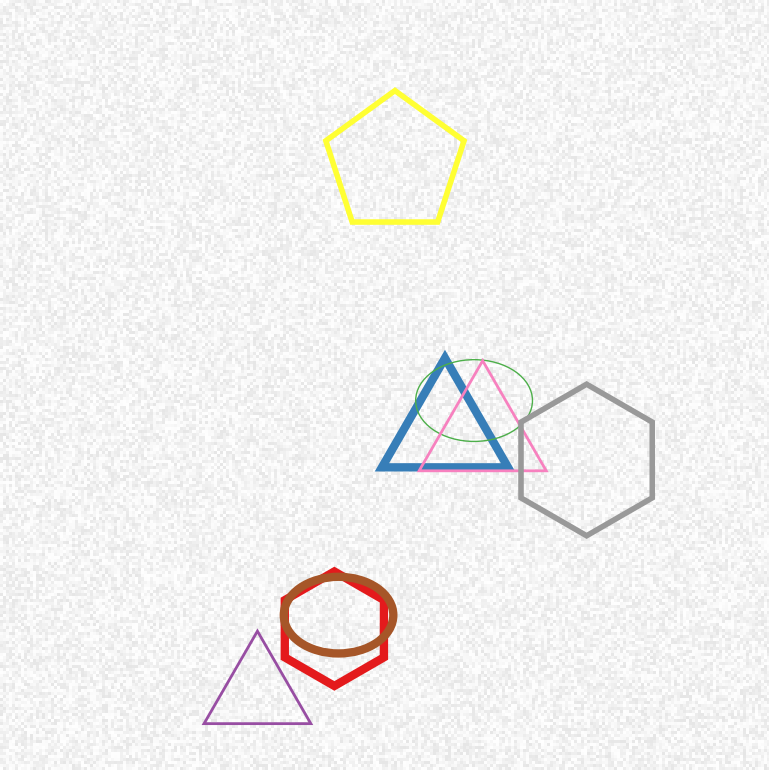[{"shape": "hexagon", "thickness": 3, "radius": 0.37, "center": [0.434, 0.183]}, {"shape": "triangle", "thickness": 3, "radius": 0.47, "center": [0.578, 0.44]}, {"shape": "oval", "thickness": 0.5, "radius": 0.38, "center": [0.616, 0.48]}, {"shape": "triangle", "thickness": 1, "radius": 0.4, "center": [0.334, 0.1]}, {"shape": "pentagon", "thickness": 2, "radius": 0.47, "center": [0.513, 0.788]}, {"shape": "oval", "thickness": 3, "radius": 0.36, "center": [0.44, 0.201]}, {"shape": "triangle", "thickness": 1, "radius": 0.48, "center": [0.627, 0.436]}, {"shape": "hexagon", "thickness": 2, "radius": 0.49, "center": [0.762, 0.403]}]